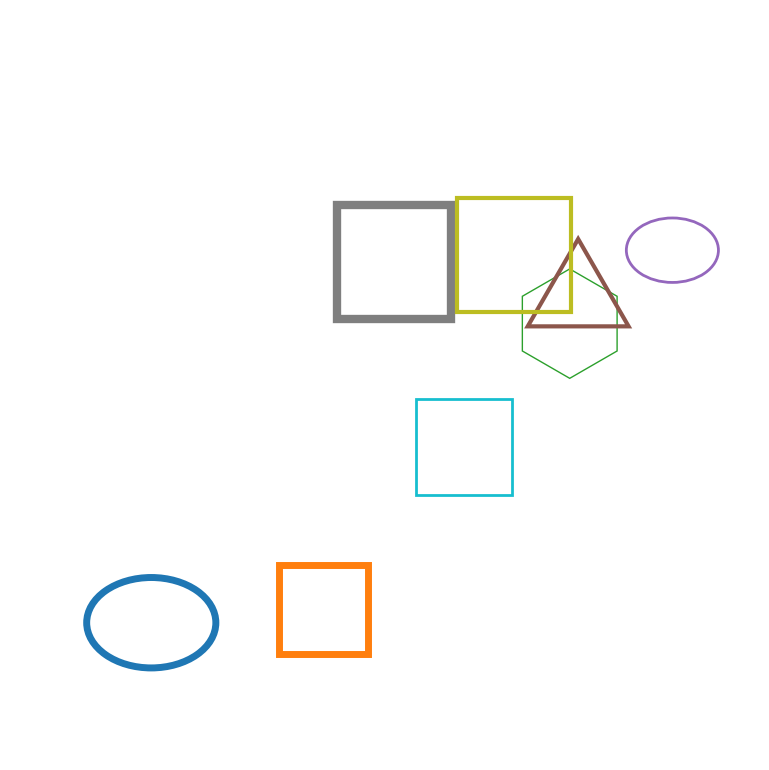[{"shape": "oval", "thickness": 2.5, "radius": 0.42, "center": [0.196, 0.191]}, {"shape": "square", "thickness": 2.5, "radius": 0.29, "center": [0.42, 0.208]}, {"shape": "hexagon", "thickness": 0.5, "radius": 0.36, "center": [0.74, 0.58]}, {"shape": "oval", "thickness": 1, "radius": 0.3, "center": [0.873, 0.675]}, {"shape": "triangle", "thickness": 1.5, "radius": 0.38, "center": [0.751, 0.614]}, {"shape": "square", "thickness": 3, "radius": 0.37, "center": [0.512, 0.66]}, {"shape": "square", "thickness": 1.5, "radius": 0.37, "center": [0.668, 0.669]}, {"shape": "square", "thickness": 1, "radius": 0.31, "center": [0.602, 0.42]}]